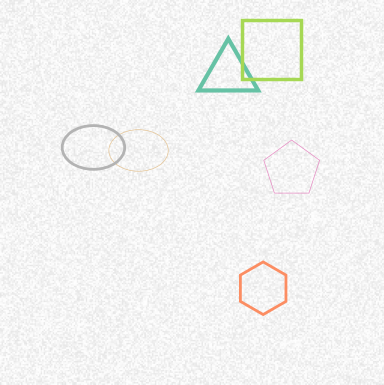[{"shape": "triangle", "thickness": 3, "radius": 0.45, "center": [0.593, 0.81]}, {"shape": "hexagon", "thickness": 2, "radius": 0.34, "center": [0.684, 0.251]}, {"shape": "pentagon", "thickness": 0.5, "radius": 0.38, "center": [0.758, 0.56]}, {"shape": "square", "thickness": 2.5, "radius": 0.38, "center": [0.705, 0.872]}, {"shape": "oval", "thickness": 0.5, "radius": 0.39, "center": [0.36, 0.609]}, {"shape": "oval", "thickness": 2, "radius": 0.41, "center": [0.243, 0.617]}]